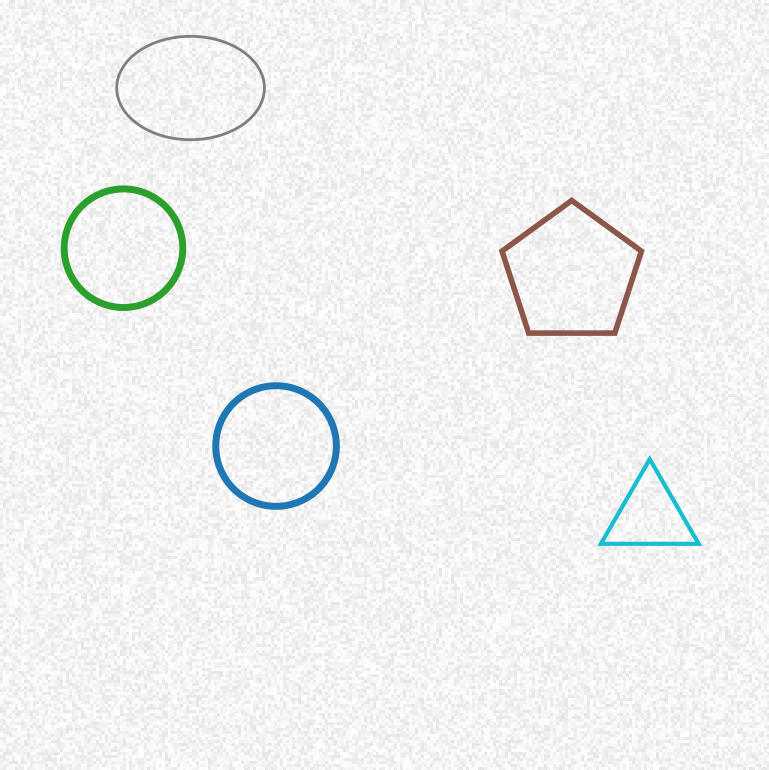[{"shape": "circle", "thickness": 2.5, "radius": 0.39, "center": [0.359, 0.421]}, {"shape": "circle", "thickness": 2.5, "radius": 0.39, "center": [0.16, 0.678]}, {"shape": "pentagon", "thickness": 2, "radius": 0.48, "center": [0.743, 0.644]}, {"shape": "oval", "thickness": 1, "radius": 0.48, "center": [0.247, 0.886]}, {"shape": "triangle", "thickness": 1.5, "radius": 0.37, "center": [0.844, 0.33]}]